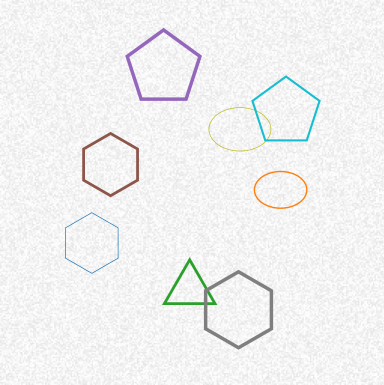[{"shape": "hexagon", "thickness": 0.5, "radius": 0.39, "center": [0.239, 0.369]}, {"shape": "oval", "thickness": 1, "radius": 0.34, "center": [0.729, 0.507]}, {"shape": "triangle", "thickness": 2, "radius": 0.38, "center": [0.493, 0.249]}, {"shape": "pentagon", "thickness": 2.5, "radius": 0.5, "center": [0.425, 0.823]}, {"shape": "hexagon", "thickness": 2, "radius": 0.4, "center": [0.287, 0.572]}, {"shape": "hexagon", "thickness": 2.5, "radius": 0.49, "center": [0.62, 0.195]}, {"shape": "oval", "thickness": 0.5, "radius": 0.4, "center": [0.623, 0.664]}, {"shape": "pentagon", "thickness": 1.5, "radius": 0.46, "center": [0.743, 0.709]}]